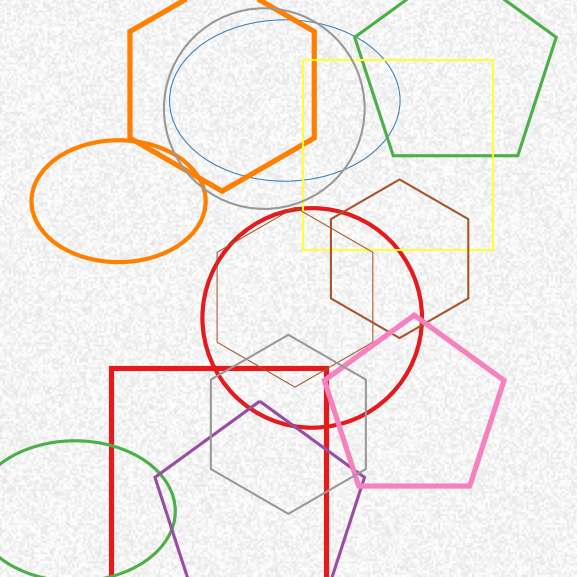[{"shape": "circle", "thickness": 2, "radius": 0.95, "center": [0.541, 0.449]}, {"shape": "square", "thickness": 2.5, "radius": 0.93, "center": [0.378, 0.176]}, {"shape": "oval", "thickness": 0.5, "radius": 1.0, "center": [0.493, 0.825]}, {"shape": "pentagon", "thickness": 1.5, "radius": 0.92, "center": [0.789, 0.878]}, {"shape": "oval", "thickness": 1.5, "radius": 0.87, "center": [0.13, 0.114]}, {"shape": "pentagon", "thickness": 1.5, "radius": 0.95, "center": [0.45, 0.114]}, {"shape": "oval", "thickness": 2, "radius": 0.75, "center": [0.205, 0.651]}, {"shape": "hexagon", "thickness": 2.5, "radius": 0.92, "center": [0.385, 0.852]}, {"shape": "square", "thickness": 1, "radius": 0.82, "center": [0.69, 0.73]}, {"shape": "hexagon", "thickness": 0.5, "radius": 0.78, "center": [0.511, 0.484]}, {"shape": "hexagon", "thickness": 1, "radius": 0.69, "center": [0.692, 0.551]}, {"shape": "pentagon", "thickness": 2.5, "radius": 0.82, "center": [0.717, 0.29]}, {"shape": "hexagon", "thickness": 1, "radius": 0.77, "center": [0.499, 0.264]}, {"shape": "circle", "thickness": 1, "radius": 0.87, "center": [0.458, 0.811]}]